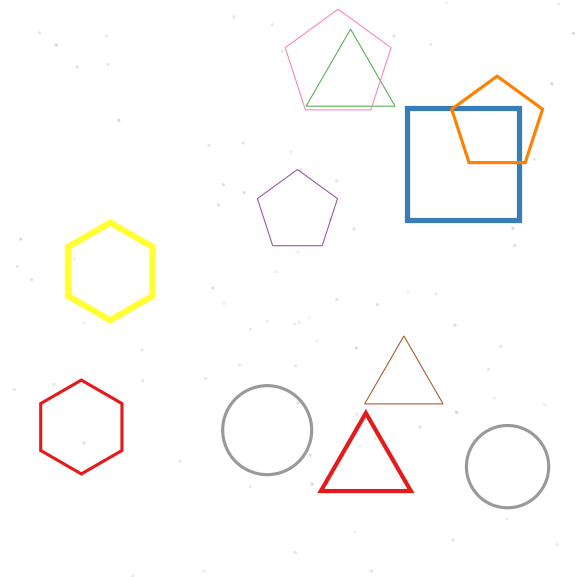[{"shape": "hexagon", "thickness": 1.5, "radius": 0.41, "center": [0.141, 0.26]}, {"shape": "triangle", "thickness": 2, "radius": 0.45, "center": [0.634, 0.194]}, {"shape": "square", "thickness": 2.5, "radius": 0.48, "center": [0.801, 0.715]}, {"shape": "triangle", "thickness": 0.5, "radius": 0.44, "center": [0.607, 0.86]}, {"shape": "pentagon", "thickness": 0.5, "radius": 0.36, "center": [0.515, 0.633]}, {"shape": "pentagon", "thickness": 1.5, "radius": 0.41, "center": [0.861, 0.785]}, {"shape": "hexagon", "thickness": 3, "radius": 0.42, "center": [0.191, 0.529]}, {"shape": "triangle", "thickness": 0.5, "radius": 0.39, "center": [0.699, 0.339]}, {"shape": "pentagon", "thickness": 0.5, "radius": 0.48, "center": [0.586, 0.887]}, {"shape": "circle", "thickness": 1.5, "radius": 0.39, "center": [0.463, 0.254]}, {"shape": "circle", "thickness": 1.5, "radius": 0.36, "center": [0.879, 0.191]}]